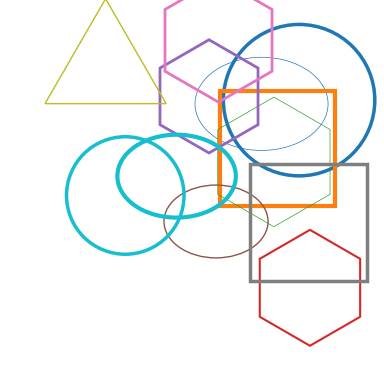[{"shape": "oval", "thickness": 0.5, "radius": 0.86, "center": [0.679, 0.73]}, {"shape": "circle", "thickness": 2.5, "radius": 0.98, "center": [0.777, 0.74]}, {"shape": "square", "thickness": 3, "radius": 0.75, "center": [0.72, 0.613]}, {"shape": "hexagon", "thickness": 0.5, "radius": 0.84, "center": [0.711, 0.579]}, {"shape": "hexagon", "thickness": 1.5, "radius": 0.75, "center": [0.805, 0.252]}, {"shape": "hexagon", "thickness": 2, "radius": 0.74, "center": [0.543, 0.75]}, {"shape": "oval", "thickness": 1, "radius": 0.68, "center": [0.561, 0.425]}, {"shape": "hexagon", "thickness": 2, "radius": 0.8, "center": [0.568, 0.895]}, {"shape": "square", "thickness": 2.5, "radius": 0.76, "center": [0.801, 0.423]}, {"shape": "triangle", "thickness": 1, "radius": 0.91, "center": [0.274, 0.822]}, {"shape": "circle", "thickness": 2.5, "radius": 0.76, "center": [0.325, 0.492]}, {"shape": "oval", "thickness": 3, "radius": 0.77, "center": [0.459, 0.542]}]